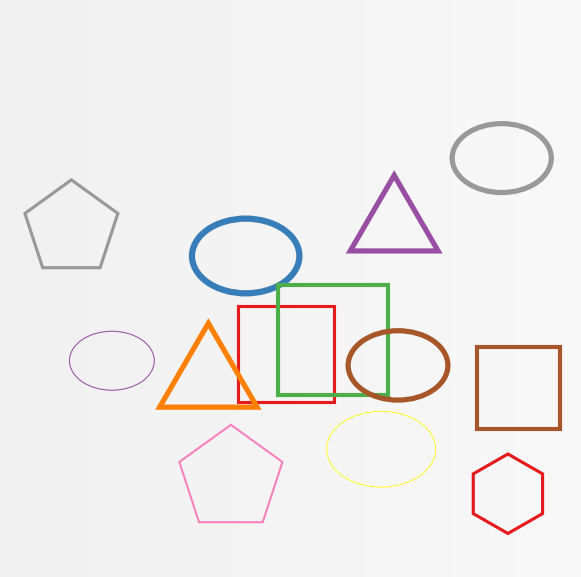[{"shape": "square", "thickness": 1.5, "radius": 0.42, "center": [0.492, 0.386]}, {"shape": "hexagon", "thickness": 1.5, "radius": 0.34, "center": [0.874, 0.144]}, {"shape": "oval", "thickness": 3, "radius": 0.46, "center": [0.423, 0.556]}, {"shape": "square", "thickness": 2, "radius": 0.48, "center": [0.573, 0.41]}, {"shape": "triangle", "thickness": 2.5, "radius": 0.44, "center": [0.678, 0.608]}, {"shape": "oval", "thickness": 0.5, "radius": 0.36, "center": [0.192, 0.375]}, {"shape": "triangle", "thickness": 2.5, "radius": 0.48, "center": [0.358, 0.343]}, {"shape": "oval", "thickness": 0.5, "radius": 0.47, "center": [0.656, 0.221]}, {"shape": "oval", "thickness": 2.5, "radius": 0.43, "center": [0.685, 0.366]}, {"shape": "square", "thickness": 2, "radius": 0.36, "center": [0.892, 0.327]}, {"shape": "pentagon", "thickness": 1, "radius": 0.47, "center": [0.397, 0.17]}, {"shape": "pentagon", "thickness": 1.5, "radius": 0.42, "center": [0.123, 0.604]}, {"shape": "oval", "thickness": 2.5, "radius": 0.43, "center": [0.863, 0.725]}]